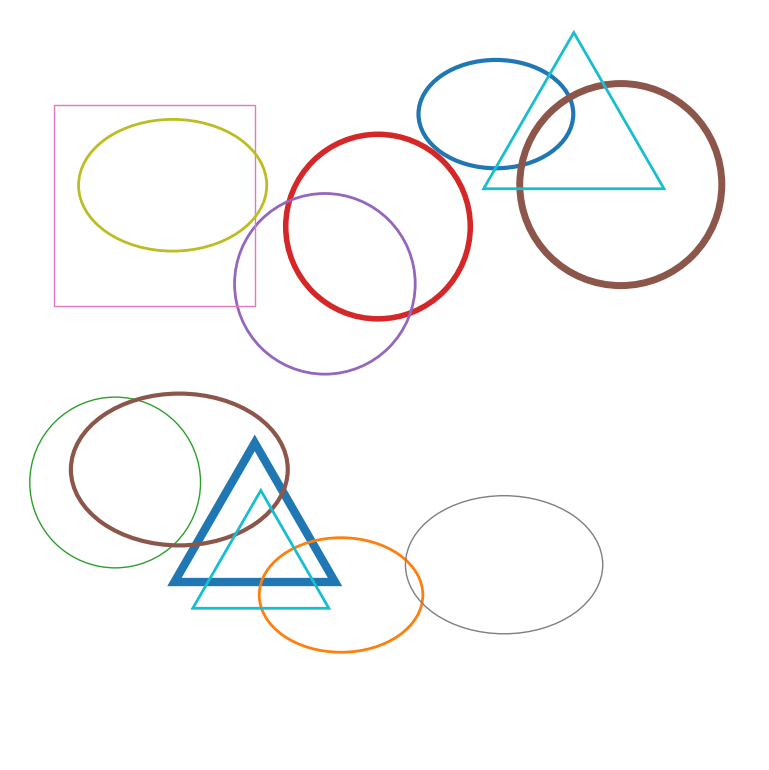[{"shape": "triangle", "thickness": 3, "radius": 0.6, "center": [0.331, 0.304]}, {"shape": "oval", "thickness": 1.5, "radius": 0.5, "center": [0.644, 0.852]}, {"shape": "oval", "thickness": 1, "radius": 0.53, "center": [0.443, 0.227]}, {"shape": "circle", "thickness": 0.5, "radius": 0.55, "center": [0.15, 0.373]}, {"shape": "circle", "thickness": 2, "radius": 0.6, "center": [0.491, 0.706]}, {"shape": "circle", "thickness": 1, "radius": 0.59, "center": [0.422, 0.631]}, {"shape": "oval", "thickness": 1.5, "radius": 0.7, "center": [0.233, 0.39]}, {"shape": "circle", "thickness": 2.5, "radius": 0.66, "center": [0.806, 0.76]}, {"shape": "square", "thickness": 0.5, "radius": 0.65, "center": [0.201, 0.733]}, {"shape": "oval", "thickness": 0.5, "radius": 0.64, "center": [0.655, 0.267]}, {"shape": "oval", "thickness": 1, "radius": 0.61, "center": [0.224, 0.759]}, {"shape": "triangle", "thickness": 1, "radius": 0.68, "center": [0.745, 0.822]}, {"shape": "triangle", "thickness": 1, "radius": 0.51, "center": [0.339, 0.261]}]